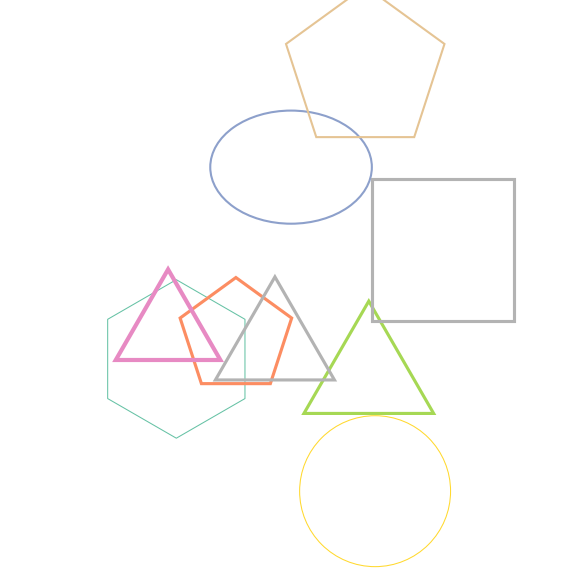[{"shape": "hexagon", "thickness": 0.5, "radius": 0.69, "center": [0.305, 0.378]}, {"shape": "pentagon", "thickness": 1.5, "radius": 0.51, "center": [0.408, 0.417]}, {"shape": "oval", "thickness": 1, "radius": 0.7, "center": [0.504, 0.71]}, {"shape": "triangle", "thickness": 2, "radius": 0.52, "center": [0.291, 0.428]}, {"shape": "triangle", "thickness": 1.5, "radius": 0.65, "center": [0.639, 0.348]}, {"shape": "circle", "thickness": 0.5, "radius": 0.65, "center": [0.65, 0.149]}, {"shape": "pentagon", "thickness": 1, "radius": 0.72, "center": [0.632, 0.878]}, {"shape": "triangle", "thickness": 1.5, "radius": 0.6, "center": [0.476, 0.401]}, {"shape": "square", "thickness": 1.5, "radius": 0.62, "center": [0.767, 0.566]}]